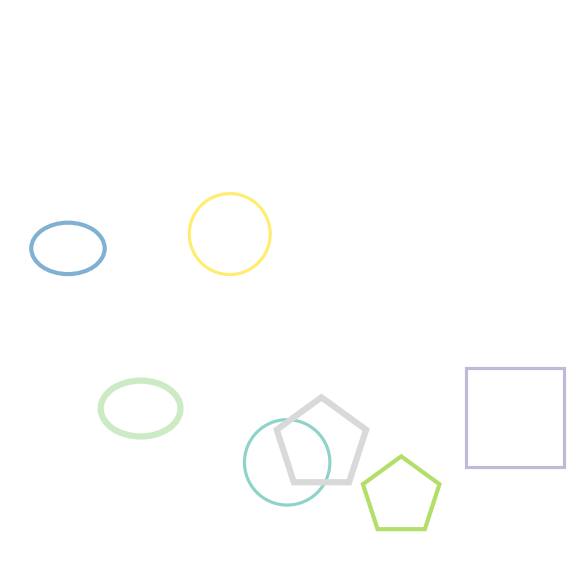[{"shape": "circle", "thickness": 1.5, "radius": 0.37, "center": [0.497, 0.199]}, {"shape": "square", "thickness": 1.5, "radius": 0.43, "center": [0.892, 0.276]}, {"shape": "oval", "thickness": 2, "radius": 0.32, "center": [0.118, 0.569]}, {"shape": "pentagon", "thickness": 2, "radius": 0.35, "center": [0.695, 0.139]}, {"shape": "pentagon", "thickness": 3, "radius": 0.41, "center": [0.557, 0.23]}, {"shape": "oval", "thickness": 3, "radius": 0.35, "center": [0.243, 0.292]}, {"shape": "circle", "thickness": 1.5, "radius": 0.35, "center": [0.398, 0.594]}]